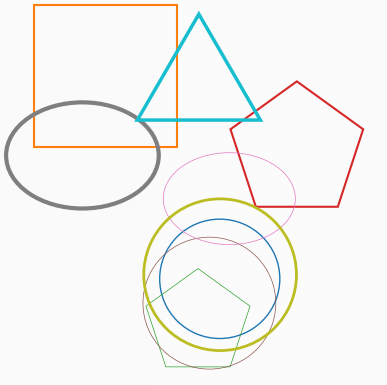[{"shape": "circle", "thickness": 1, "radius": 0.78, "center": [0.567, 0.276]}, {"shape": "square", "thickness": 1.5, "radius": 0.92, "center": [0.273, 0.802]}, {"shape": "pentagon", "thickness": 0.5, "radius": 0.71, "center": [0.511, 0.161]}, {"shape": "pentagon", "thickness": 1.5, "radius": 0.9, "center": [0.766, 0.609]}, {"shape": "circle", "thickness": 0.5, "radius": 0.86, "center": [0.54, 0.213]}, {"shape": "oval", "thickness": 0.5, "radius": 0.85, "center": [0.592, 0.484]}, {"shape": "oval", "thickness": 3, "radius": 0.98, "center": [0.213, 0.596]}, {"shape": "circle", "thickness": 2, "radius": 0.99, "center": [0.568, 0.286]}, {"shape": "triangle", "thickness": 2.5, "radius": 0.92, "center": [0.513, 0.78]}]